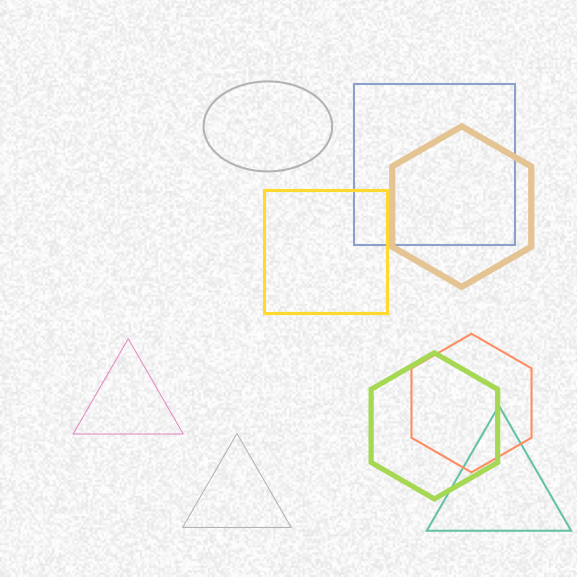[{"shape": "triangle", "thickness": 1, "radius": 0.72, "center": [0.864, 0.152]}, {"shape": "hexagon", "thickness": 1, "radius": 0.6, "center": [0.816, 0.301]}, {"shape": "square", "thickness": 1, "radius": 0.7, "center": [0.752, 0.715]}, {"shape": "triangle", "thickness": 0.5, "radius": 0.55, "center": [0.222, 0.303]}, {"shape": "hexagon", "thickness": 2.5, "radius": 0.63, "center": [0.752, 0.262]}, {"shape": "square", "thickness": 1.5, "radius": 0.53, "center": [0.564, 0.563]}, {"shape": "hexagon", "thickness": 3, "radius": 0.69, "center": [0.8, 0.641]}, {"shape": "oval", "thickness": 1, "radius": 0.56, "center": [0.464, 0.78]}, {"shape": "triangle", "thickness": 0.5, "radius": 0.54, "center": [0.41, 0.14]}]